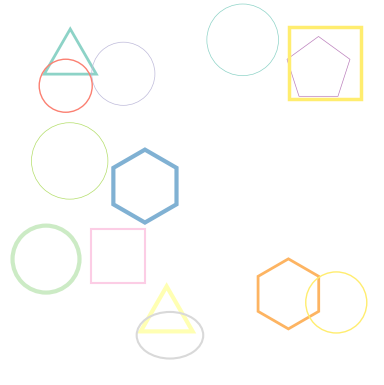[{"shape": "triangle", "thickness": 2, "radius": 0.39, "center": [0.182, 0.847]}, {"shape": "circle", "thickness": 0.5, "radius": 0.47, "center": [0.63, 0.897]}, {"shape": "triangle", "thickness": 3, "radius": 0.39, "center": [0.433, 0.178]}, {"shape": "circle", "thickness": 0.5, "radius": 0.41, "center": [0.32, 0.808]}, {"shape": "circle", "thickness": 1, "radius": 0.34, "center": [0.171, 0.777]}, {"shape": "hexagon", "thickness": 3, "radius": 0.47, "center": [0.376, 0.517]}, {"shape": "hexagon", "thickness": 2, "radius": 0.45, "center": [0.749, 0.237]}, {"shape": "circle", "thickness": 0.5, "radius": 0.5, "center": [0.181, 0.582]}, {"shape": "square", "thickness": 1.5, "radius": 0.35, "center": [0.306, 0.334]}, {"shape": "oval", "thickness": 1.5, "radius": 0.43, "center": [0.441, 0.129]}, {"shape": "pentagon", "thickness": 0.5, "radius": 0.43, "center": [0.827, 0.819]}, {"shape": "circle", "thickness": 3, "radius": 0.43, "center": [0.12, 0.327]}, {"shape": "square", "thickness": 2.5, "radius": 0.47, "center": [0.845, 0.836]}, {"shape": "circle", "thickness": 1, "radius": 0.4, "center": [0.873, 0.214]}]